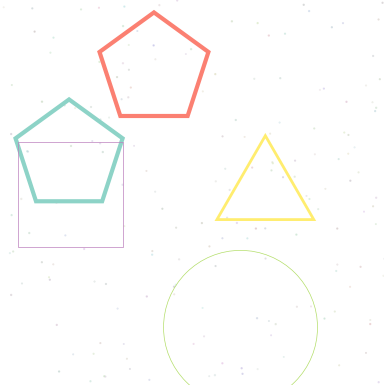[{"shape": "pentagon", "thickness": 3, "radius": 0.73, "center": [0.179, 0.595]}, {"shape": "pentagon", "thickness": 3, "radius": 0.74, "center": [0.4, 0.819]}, {"shape": "circle", "thickness": 0.5, "radius": 1.0, "center": [0.625, 0.15]}, {"shape": "square", "thickness": 0.5, "radius": 0.68, "center": [0.182, 0.495]}, {"shape": "triangle", "thickness": 2, "radius": 0.73, "center": [0.689, 0.502]}]